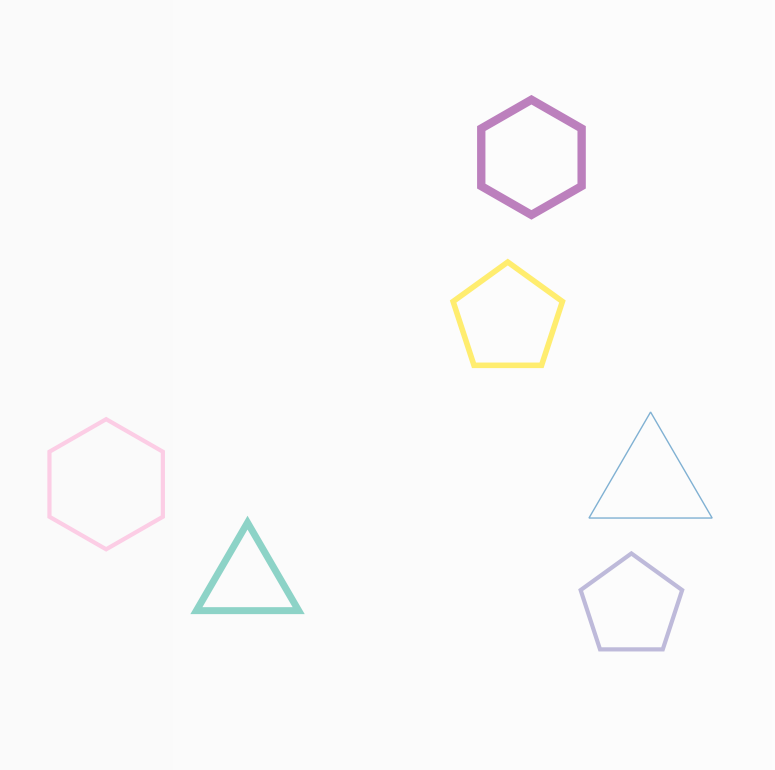[{"shape": "triangle", "thickness": 2.5, "radius": 0.38, "center": [0.319, 0.245]}, {"shape": "pentagon", "thickness": 1.5, "radius": 0.34, "center": [0.815, 0.212]}, {"shape": "triangle", "thickness": 0.5, "radius": 0.46, "center": [0.839, 0.373]}, {"shape": "hexagon", "thickness": 1.5, "radius": 0.42, "center": [0.137, 0.371]}, {"shape": "hexagon", "thickness": 3, "radius": 0.37, "center": [0.686, 0.796]}, {"shape": "pentagon", "thickness": 2, "radius": 0.37, "center": [0.655, 0.586]}]